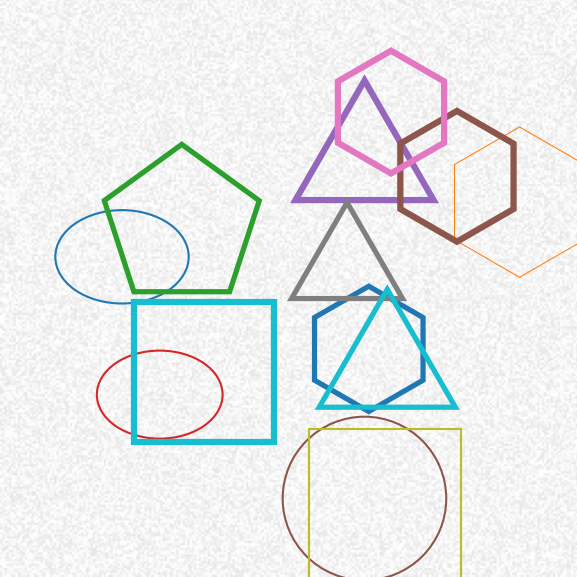[{"shape": "hexagon", "thickness": 2.5, "radius": 0.54, "center": [0.639, 0.395]}, {"shape": "oval", "thickness": 1, "radius": 0.58, "center": [0.211, 0.554]}, {"shape": "hexagon", "thickness": 0.5, "radius": 0.65, "center": [0.9, 0.649]}, {"shape": "pentagon", "thickness": 2.5, "radius": 0.71, "center": [0.315, 0.608]}, {"shape": "oval", "thickness": 1, "radius": 0.54, "center": [0.277, 0.316]}, {"shape": "triangle", "thickness": 3, "radius": 0.69, "center": [0.631, 0.722]}, {"shape": "circle", "thickness": 1, "radius": 0.71, "center": [0.631, 0.136]}, {"shape": "hexagon", "thickness": 3, "radius": 0.57, "center": [0.791, 0.694]}, {"shape": "hexagon", "thickness": 3, "radius": 0.53, "center": [0.677, 0.805]}, {"shape": "triangle", "thickness": 2.5, "radius": 0.55, "center": [0.601, 0.538]}, {"shape": "square", "thickness": 1, "radius": 0.66, "center": [0.666, 0.124]}, {"shape": "triangle", "thickness": 2.5, "radius": 0.68, "center": [0.671, 0.362]}, {"shape": "square", "thickness": 3, "radius": 0.61, "center": [0.353, 0.355]}]